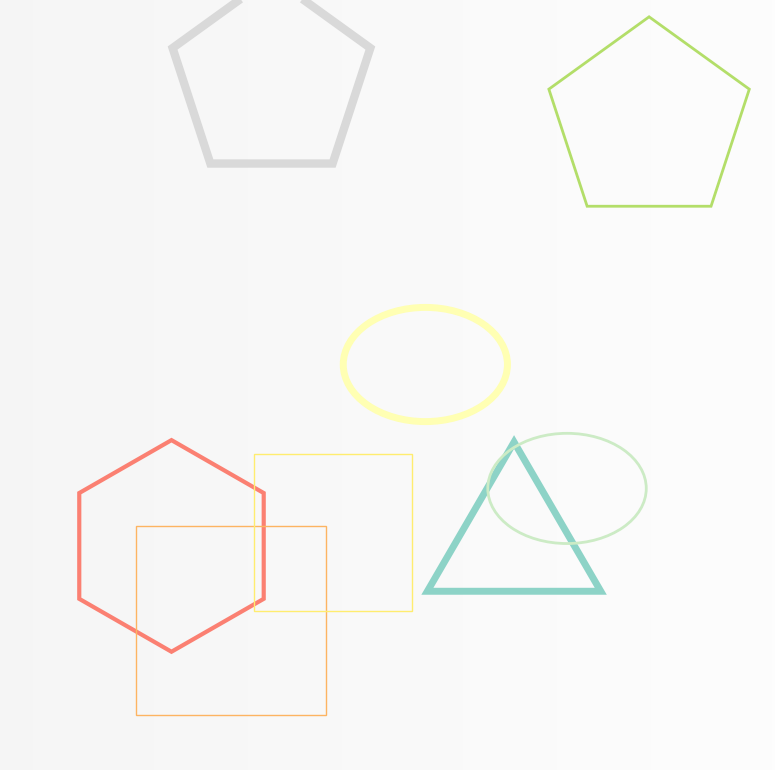[{"shape": "triangle", "thickness": 2.5, "radius": 0.65, "center": [0.663, 0.297]}, {"shape": "oval", "thickness": 2.5, "radius": 0.53, "center": [0.549, 0.527]}, {"shape": "hexagon", "thickness": 1.5, "radius": 0.69, "center": [0.221, 0.291]}, {"shape": "square", "thickness": 0.5, "radius": 0.61, "center": [0.298, 0.194]}, {"shape": "pentagon", "thickness": 1, "radius": 0.68, "center": [0.838, 0.842]}, {"shape": "pentagon", "thickness": 3, "radius": 0.67, "center": [0.35, 0.896]}, {"shape": "oval", "thickness": 1, "radius": 0.51, "center": [0.732, 0.366]}, {"shape": "square", "thickness": 0.5, "radius": 0.51, "center": [0.43, 0.308]}]